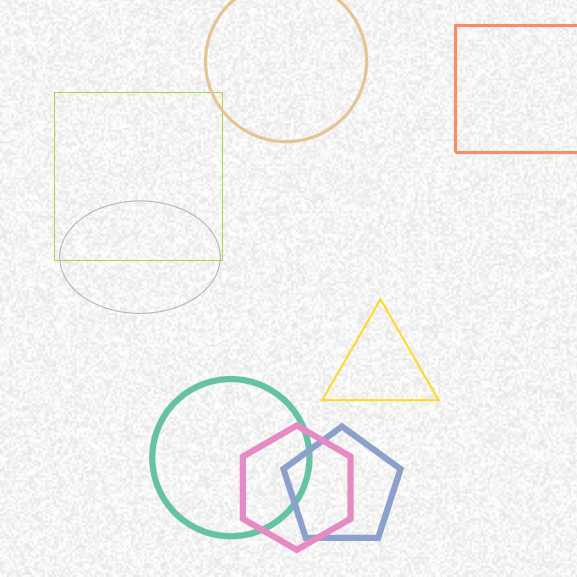[{"shape": "circle", "thickness": 3, "radius": 0.68, "center": [0.4, 0.207]}, {"shape": "square", "thickness": 1.5, "radius": 0.55, "center": [0.897, 0.846]}, {"shape": "pentagon", "thickness": 3, "radius": 0.53, "center": [0.592, 0.154]}, {"shape": "hexagon", "thickness": 3, "radius": 0.54, "center": [0.514, 0.155]}, {"shape": "square", "thickness": 0.5, "radius": 0.73, "center": [0.239, 0.695]}, {"shape": "triangle", "thickness": 1, "radius": 0.58, "center": [0.659, 0.364]}, {"shape": "circle", "thickness": 1.5, "radius": 0.7, "center": [0.495, 0.893]}, {"shape": "oval", "thickness": 0.5, "radius": 0.7, "center": [0.242, 0.554]}]